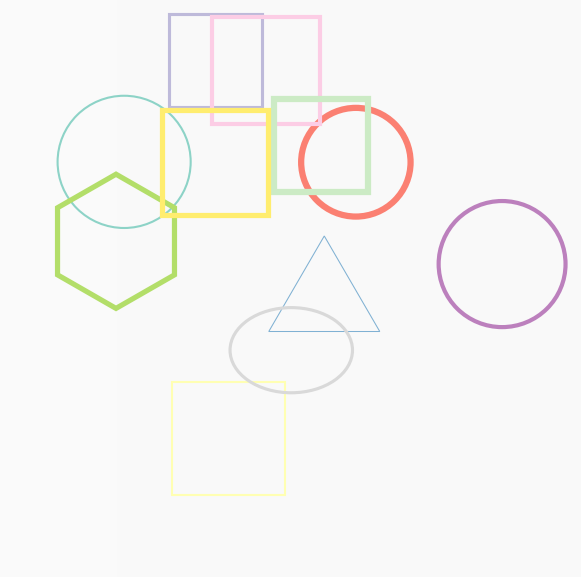[{"shape": "circle", "thickness": 1, "radius": 0.57, "center": [0.214, 0.719]}, {"shape": "square", "thickness": 1, "radius": 0.49, "center": [0.393, 0.239]}, {"shape": "square", "thickness": 1.5, "radius": 0.4, "center": [0.371, 0.895]}, {"shape": "circle", "thickness": 3, "radius": 0.47, "center": [0.612, 0.718]}, {"shape": "triangle", "thickness": 0.5, "radius": 0.55, "center": [0.558, 0.48]}, {"shape": "hexagon", "thickness": 2.5, "radius": 0.58, "center": [0.2, 0.581]}, {"shape": "square", "thickness": 2, "radius": 0.46, "center": [0.457, 0.876]}, {"shape": "oval", "thickness": 1.5, "radius": 0.53, "center": [0.501, 0.393]}, {"shape": "circle", "thickness": 2, "radius": 0.55, "center": [0.864, 0.542]}, {"shape": "square", "thickness": 3, "radius": 0.41, "center": [0.553, 0.747]}, {"shape": "square", "thickness": 2.5, "radius": 0.46, "center": [0.37, 0.718]}]